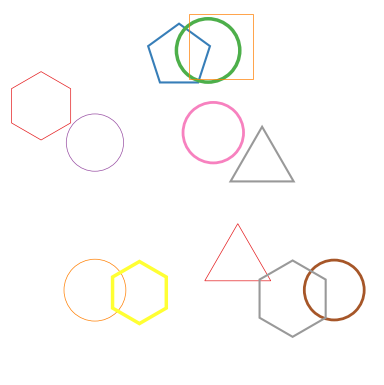[{"shape": "triangle", "thickness": 0.5, "radius": 0.49, "center": [0.618, 0.32]}, {"shape": "hexagon", "thickness": 0.5, "radius": 0.44, "center": [0.107, 0.725]}, {"shape": "pentagon", "thickness": 1.5, "radius": 0.42, "center": [0.465, 0.854]}, {"shape": "circle", "thickness": 2.5, "radius": 0.41, "center": [0.541, 0.869]}, {"shape": "circle", "thickness": 0.5, "radius": 0.37, "center": [0.247, 0.63]}, {"shape": "square", "thickness": 0.5, "radius": 0.42, "center": [0.574, 0.879]}, {"shape": "circle", "thickness": 0.5, "radius": 0.4, "center": [0.247, 0.246]}, {"shape": "hexagon", "thickness": 2.5, "radius": 0.4, "center": [0.362, 0.24]}, {"shape": "circle", "thickness": 2, "radius": 0.39, "center": [0.868, 0.247]}, {"shape": "circle", "thickness": 2, "radius": 0.39, "center": [0.554, 0.655]}, {"shape": "triangle", "thickness": 1.5, "radius": 0.47, "center": [0.681, 0.576]}, {"shape": "hexagon", "thickness": 1.5, "radius": 0.5, "center": [0.76, 0.224]}]